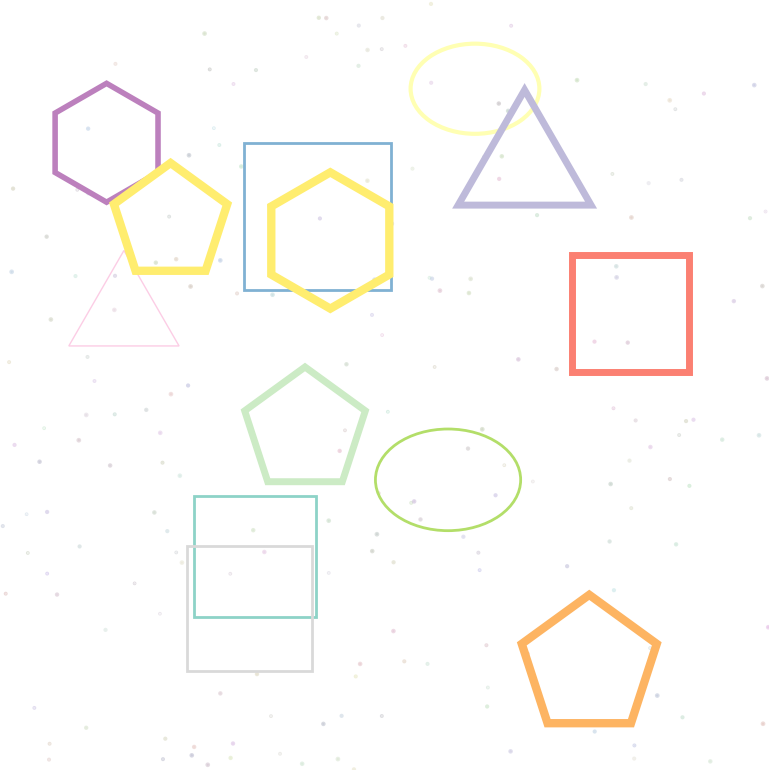[{"shape": "square", "thickness": 1, "radius": 0.4, "center": [0.331, 0.277]}, {"shape": "oval", "thickness": 1.5, "radius": 0.42, "center": [0.617, 0.885]}, {"shape": "triangle", "thickness": 2.5, "radius": 0.5, "center": [0.681, 0.783]}, {"shape": "square", "thickness": 2.5, "radius": 0.38, "center": [0.819, 0.593]}, {"shape": "square", "thickness": 1, "radius": 0.48, "center": [0.413, 0.718]}, {"shape": "pentagon", "thickness": 3, "radius": 0.46, "center": [0.765, 0.135]}, {"shape": "oval", "thickness": 1, "radius": 0.47, "center": [0.582, 0.377]}, {"shape": "triangle", "thickness": 0.5, "radius": 0.41, "center": [0.161, 0.592]}, {"shape": "square", "thickness": 1, "radius": 0.41, "center": [0.324, 0.21]}, {"shape": "hexagon", "thickness": 2, "radius": 0.39, "center": [0.138, 0.815]}, {"shape": "pentagon", "thickness": 2.5, "radius": 0.41, "center": [0.396, 0.441]}, {"shape": "hexagon", "thickness": 3, "radius": 0.44, "center": [0.429, 0.688]}, {"shape": "pentagon", "thickness": 3, "radius": 0.39, "center": [0.222, 0.711]}]